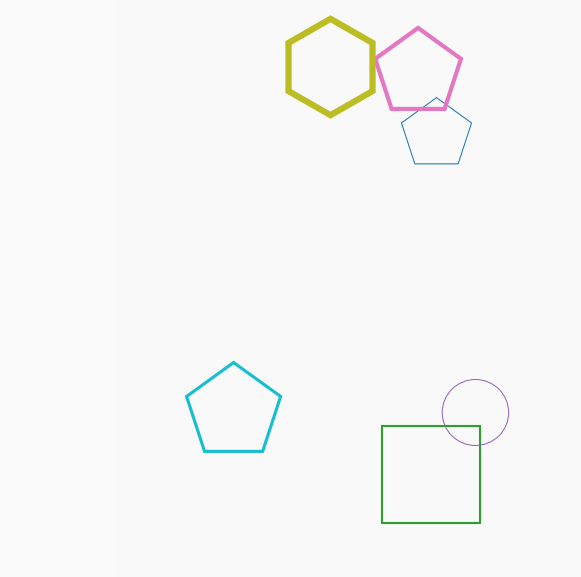[{"shape": "pentagon", "thickness": 0.5, "radius": 0.32, "center": [0.751, 0.767]}, {"shape": "square", "thickness": 1, "radius": 0.42, "center": [0.742, 0.177]}, {"shape": "circle", "thickness": 0.5, "radius": 0.29, "center": [0.818, 0.285]}, {"shape": "pentagon", "thickness": 2, "radius": 0.39, "center": [0.719, 0.873]}, {"shape": "hexagon", "thickness": 3, "radius": 0.42, "center": [0.569, 0.883]}, {"shape": "pentagon", "thickness": 1.5, "radius": 0.43, "center": [0.402, 0.286]}]